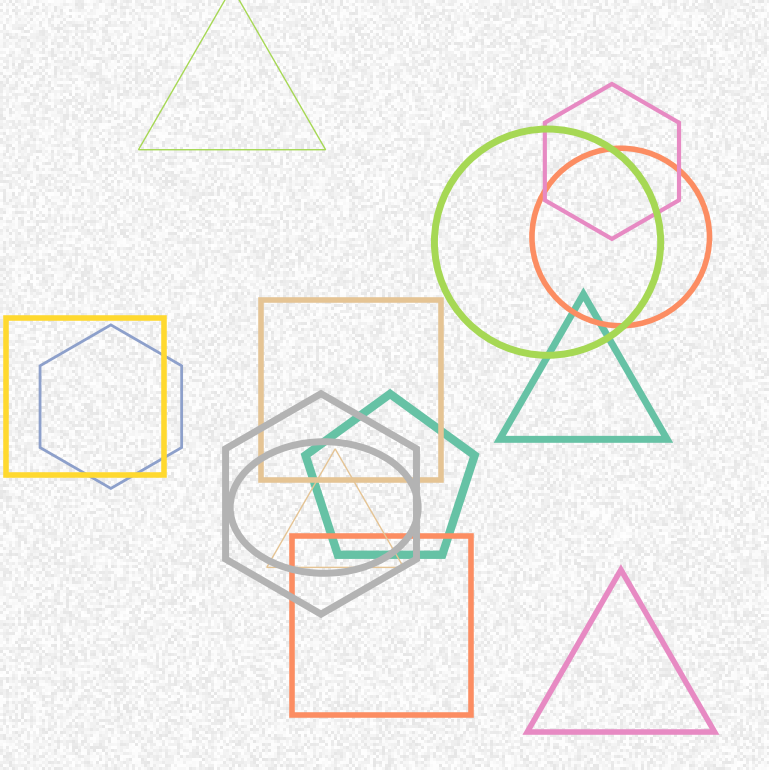[{"shape": "pentagon", "thickness": 3, "radius": 0.58, "center": [0.507, 0.373]}, {"shape": "triangle", "thickness": 2.5, "radius": 0.63, "center": [0.758, 0.492]}, {"shape": "square", "thickness": 2, "radius": 0.58, "center": [0.496, 0.188]}, {"shape": "circle", "thickness": 2, "radius": 0.58, "center": [0.806, 0.692]}, {"shape": "hexagon", "thickness": 1, "radius": 0.53, "center": [0.144, 0.472]}, {"shape": "triangle", "thickness": 2, "radius": 0.7, "center": [0.806, 0.12]}, {"shape": "hexagon", "thickness": 1.5, "radius": 0.5, "center": [0.795, 0.79]}, {"shape": "circle", "thickness": 2.5, "radius": 0.73, "center": [0.711, 0.686]}, {"shape": "triangle", "thickness": 0.5, "radius": 0.7, "center": [0.301, 0.876]}, {"shape": "square", "thickness": 2, "radius": 0.51, "center": [0.111, 0.485]}, {"shape": "triangle", "thickness": 0.5, "radius": 0.51, "center": [0.435, 0.314]}, {"shape": "square", "thickness": 2, "radius": 0.58, "center": [0.456, 0.494]}, {"shape": "oval", "thickness": 2.5, "radius": 0.61, "center": [0.421, 0.341]}, {"shape": "hexagon", "thickness": 2.5, "radius": 0.72, "center": [0.417, 0.346]}]